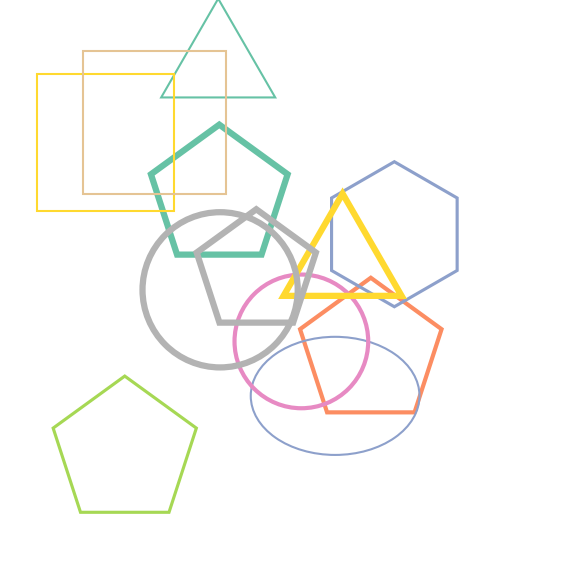[{"shape": "triangle", "thickness": 1, "radius": 0.57, "center": [0.378, 0.887]}, {"shape": "pentagon", "thickness": 3, "radius": 0.62, "center": [0.38, 0.659]}, {"shape": "pentagon", "thickness": 2, "radius": 0.64, "center": [0.642, 0.389]}, {"shape": "oval", "thickness": 1, "radius": 0.73, "center": [0.58, 0.314]}, {"shape": "hexagon", "thickness": 1.5, "radius": 0.63, "center": [0.683, 0.594]}, {"shape": "circle", "thickness": 2, "radius": 0.58, "center": [0.522, 0.408]}, {"shape": "pentagon", "thickness": 1.5, "radius": 0.65, "center": [0.216, 0.218]}, {"shape": "square", "thickness": 1, "radius": 0.59, "center": [0.183, 0.752]}, {"shape": "triangle", "thickness": 3, "radius": 0.59, "center": [0.593, 0.546]}, {"shape": "square", "thickness": 1, "radius": 0.62, "center": [0.267, 0.788]}, {"shape": "circle", "thickness": 3, "radius": 0.67, "center": [0.381, 0.497]}, {"shape": "pentagon", "thickness": 3, "radius": 0.54, "center": [0.444, 0.528]}]